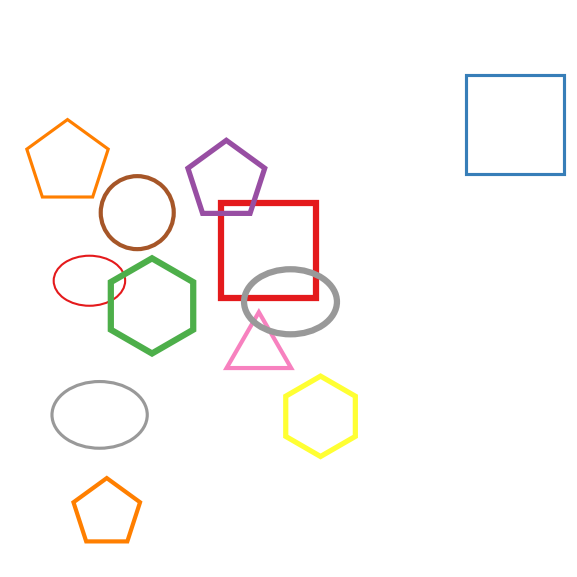[{"shape": "oval", "thickness": 1, "radius": 0.31, "center": [0.155, 0.513]}, {"shape": "square", "thickness": 3, "radius": 0.41, "center": [0.465, 0.566]}, {"shape": "square", "thickness": 1.5, "radius": 0.43, "center": [0.892, 0.784]}, {"shape": "hexagon", "thickness": 3, "radius": 0.41, "center": [0.263, 0.469]}, {"shape": "pentagon", "thickness": 2.5, "radius": 0.35, "center": [0.392, 0.686]}, {"shape": "pentagon", "thickness": 2, "radius": 0.3, "center": [0.185, 0.111]}, {"shape": "pentagon", "thickness": 1.5, "radius": 0.37, "center": [0.117, 0.718]}, {"shape": "hexagon", "thickness": 2.5, "radius": 0.35, "center": [0.555, 0.278]}, {"shape": "circle", "thickness": 2, "radius": 0.32, "center": [0.238, 0.631]}, {"shape": "triangle", "thickness": 2, "radius": 0.32, "center": [0.448, 0.394]}, {"shape": "oval", "thickness": 3, "radius": 0.4, "center": [0.503, 0.477]}, {"shape": "oval", "thickness": 1.5, "radius": 0.41, "center": [0.173, 0.281]}]